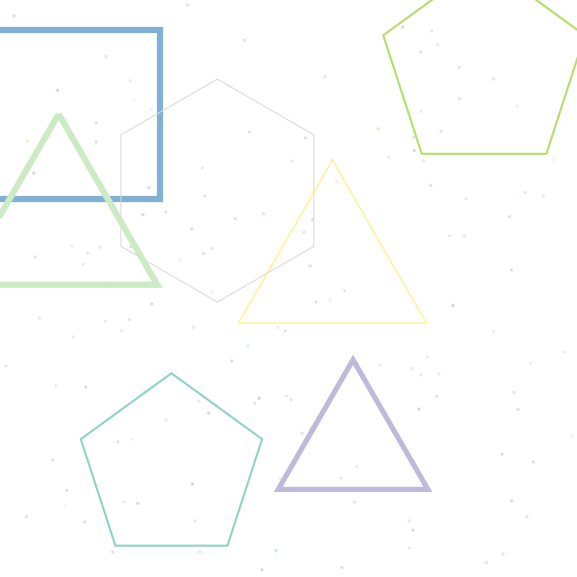[{"shape": "pentagon", "thickness": 1, "radius": 0.83, "center": [0.297, 0.188]}, {"shape": "triangle", "thickness": 2.5, "radius": 0.75, "center": [0.611, 0.226]}, {"shape": "square", "thickness": 3, "radius": 0.73, "center": [0.13, 0.801]}, {"shape": "pentagon", "thickness": 1, "radius": 0.92, "center": [0.838, 0.881]}, {"shape": "hexagon", "thickness": 0.5, "radius": 0.96, "center": [0.376, 0.669]}, {"shape": "triangle", "thickness": 3, "radius": 0.99, "center": [0.102, 0.605]}, {"shape": "triangle", "thickness": 0.5, "radius": 0.94, "center": [0.576, 0.534]}]